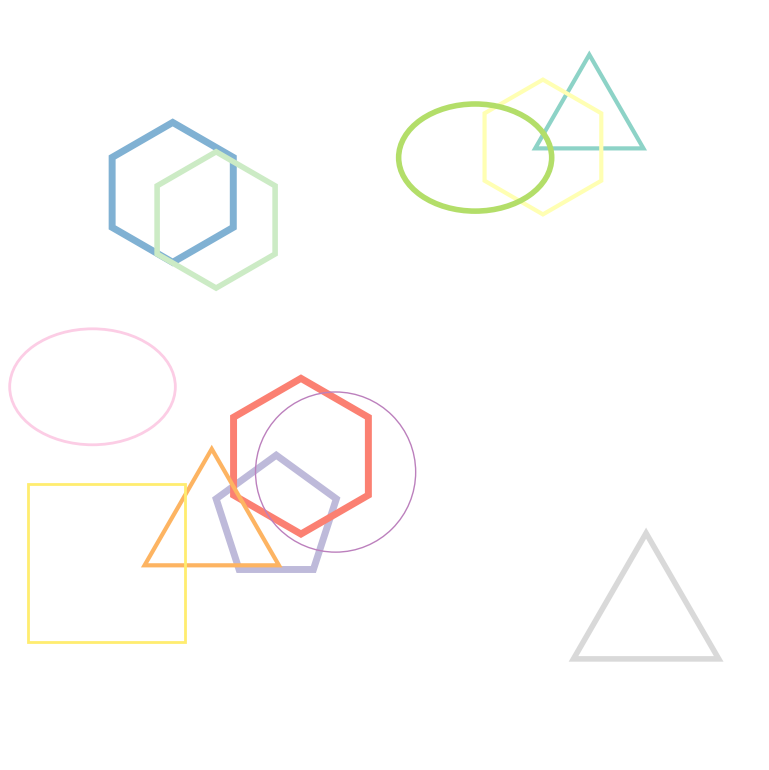[{"shape": "triangle", "thickness": 1.5, "radius": 0.41, "center": [0.765, 0.848]}, {"shape": "hexagon", "thickness": 1.5, "radius": 0.44, "center": [0.705, 0.809]}, {"shape": "pentagon", "thickness": 2.5, "radius": 0.41, "center": [0.359, 0.327]}, {"shape": "hexagon", "thickness": 2.5, "radius": 0.51, "center": [0.391, 0.408]}, {"shape": "hexagon", "thickness": 2.5, "radius": 0.45, "center": [0.224, 0.75]}, {"shape": "triangle", "thickness": 1.5, "radius": 0.5, "center": [0.275, 0.316]}, {"shape": "oval", "thickness": 2, "radius": 0.5, "center": [0.617, 0.795]}, {"shape": "oval", "thickness": 1, "radius": 0.54, "center": [0.12, 0.498]}, {"shape": "triangle", "thickness": 2, "radius": 0.54, "center": [0.839, 0.199]}, {"shape": "circle", "thickness": 0.5, "radius": 0.52, "center": [0.436, 0.387]}, {"shape": "hexagon", "thickness": 2, "radius": 0.44, "center": [0.281, 0.714]}, {"shape": "square", "thickness": 1, "radius": 0.51, "center": [0.138, 0.269]}]